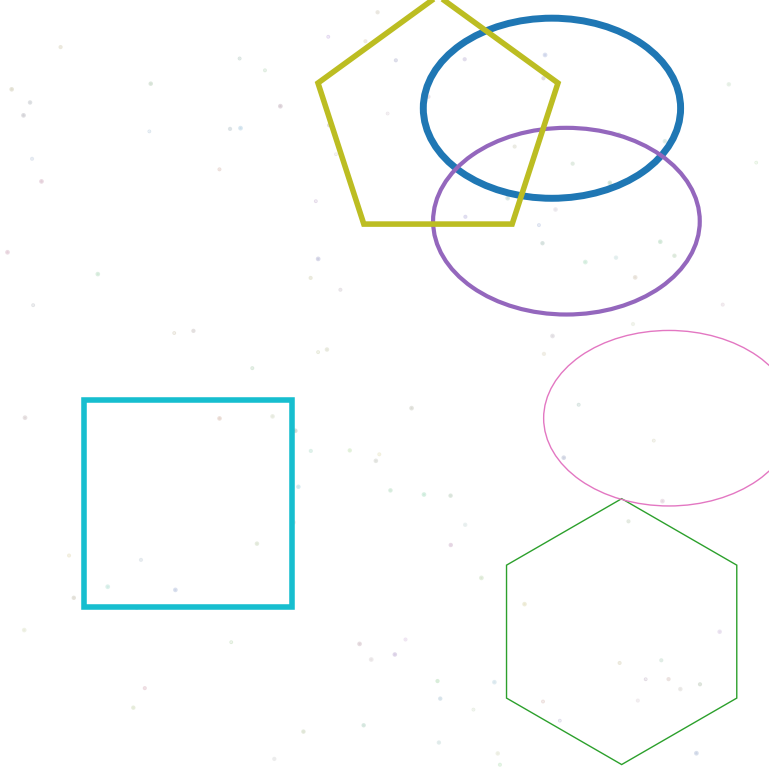[{"shape": "oval", "thickness": 2.5, "radius": 0.84, "center": [0.717, 0.859]}, {"shape": "hexagon", "thickness": 0.5, "radius": 0.86, "center": [0.807, 0.18]}, {"shape": "oval", "thickness": 1.5, "radius": 0.87, "center": [0.736, 0.713]}, {"shape": "oval", "thickness": 0.5, "radius": 0.81, "center": [0.869, 0.457]}, {"shape": "pentagon", "thickness": 2, "radius": 0.82, "center": [0.569, 0.842]}, {"shape": "square", "thickness": 2, "radius": 0.68, "center": [0.245, 0.346]}]